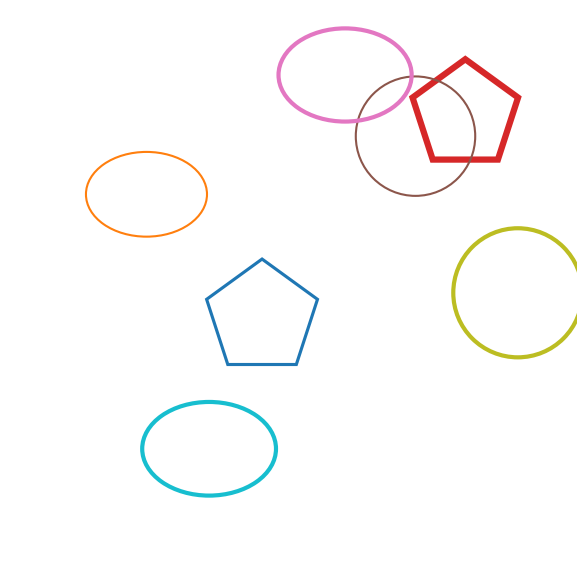[{"shape": "pentagon", "thickness": 1.5, "radius": 0.5, "center": [0.454, 0.45]}, {"shape": "oval", "thickness": 1, "radius": 0.52, "center": [0.254, 0.663]}, {"shape": "pentagon", "thickness": 3, "radius": 0.48, "center": [0.806, 0.8]}, {"shape": "circle", "thickness": 1, "radius": 0.52, "center": [0.719, 0.763]}, {"shape": "oval", "thickness": 2, "radius": 0.58, "center": [0.598, 0.869]}, {"shape": "circle", "thickness": 2, "radius": 0.56, "center": [0.897, 0.492]}, {"shape": "oval", "thickness": 2, "radius": 0.58, "center": [0.362, 0.222]}]